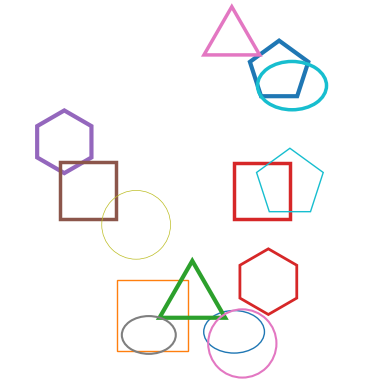[{"shape": "pentagon", "thickness": 3, "radius": 0.4, "center": [0.725, 0.815]}, {"shape": "oval", "thickness": 1, "radius": 0.39, "center": [0.608, 0.138]}, {"shape": "square", "thickness": 1, "radius": 0.46, "center": [0.396, 0.18]}, {"shape": "triangle", "thickness": 3, "radius": 0.49, "center": [0.499, 0.224]}, {"shape": "hexagon", "thickness": 2, "radius": 0.43, "center": [0.697, 0.268]}, {"shape": "square", "thickness": 2.5, "radius": 0.36, "center": [0.68, 0.503]}, {"shape": "hexagon", "thickness": 3, "radius": 0.41, "center": [0.167, 0.632]}, {"shape": "square", "thickness": 2.5, "radius": 0.37, "center": [0.229, 0.505]}, {"shape": "triangle", "thickness": 2.5, "radius": 0.42, "center": [0.602, 0.899]}, {"shape": "circle", "thickness": 1.5, "radius": 0.44, "center": [0.629, 0.108]}, {"shape": "oval", "thickness": 1.5, "radius": 0.35, "center": [0.387, 0.13]}, {"shape": "circle", "thickness": 0.5, "radius": 0.45, "center": [0.354, 0.416]}, {"shape": "oval", "thickness": 2.5, "radius": 0.45, "center": [0.758, 0.778]}, {"shape": "pentagon", "thickness": 1, "radius": 0.46, "center": [0.753, 0.524]}]